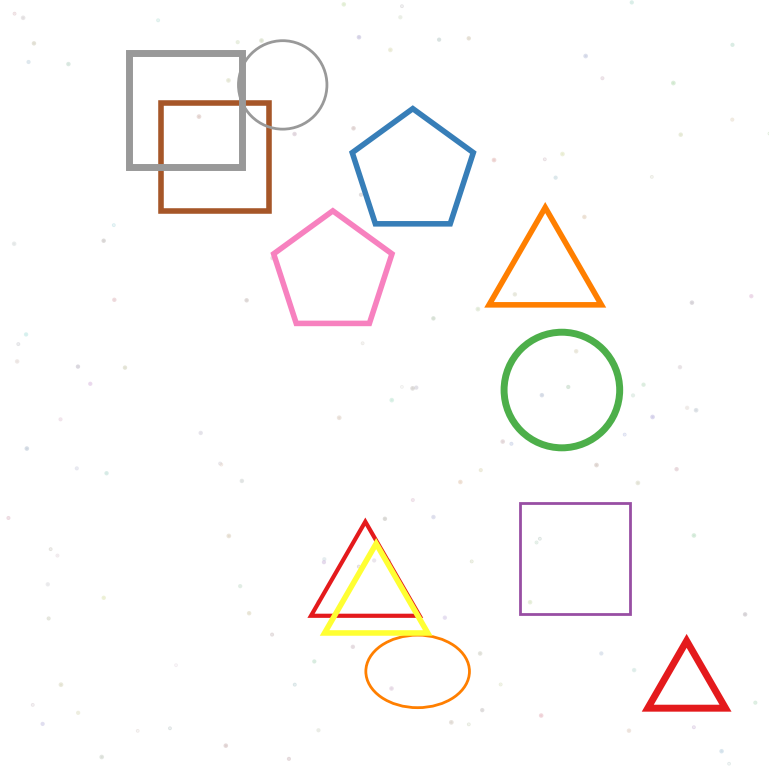[{"shape": "triangle", "thickness": 1.5, "radius": 0.41, "center": [0.474, 0.241]}, {"shape": "triangle", "thickness": 2.5, "radius": 0.29, "center": [0.892, 0.109]}, {"shape": "pentagon", "thickness": 2, "radius": 0.41, "center": [0.536, 0.776]}, {"shape": "circle", "thickness": 2.5, "radius": 0.38, "center": [0.73, 0.493]}, {"shape": "square", "thickness": 1, "radius": 0.36, "center": [0.747, 0.275]}, {"shape": "triangle", "thickness": 2, "radius": 0.42, "center": [0.708, 0.646]}, {"shape": "oval", "thickness": 1, "radius": 0.34, "center": [0.542, 0.128]}, {"shape": "triangle", "thickness": 2, "radius": 0.39, "center": [0.489, 0.217]}, {"shape": "square", "thickness": 2, "radius": 0.35, "center": [0.279, 0.796]}, {"shape": "pentagon", "thickness": 2, "radius": 0.4, "center": [0.432, 0.645]}, {"shape": "square", "thickness": 2.5, "radius": 0.37, "center": [0.241, 0.857]}, {"shape": "circle", "thickness": 1, "radius": 0.29, "center": [0.367, 0.89]}]